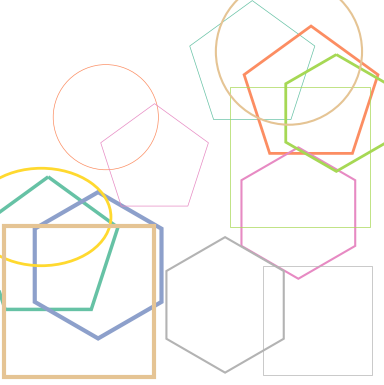[{"shape": "pentagon", "thickness": 2.5, "radius": 0.95, "center": [0.125, 0.35]}, {"shape": "pentagon", "thickness": 0.5, "radius": 0.85, "center": [0.655, 0.828]}, {"shape": "circle", "thickness": 0.5, "radius": 0.68, "center": [0.275, 0.696]}, {"shape": "pentagon", "thickness": 2, "radius": 0.91, "center": [0.808, 0.749]}, {"shape": "hexagon", "thickness": 3, "radius": 0.95, "center": [0.255, 0.311]}, {"shape": "pentagon", "thickness": 0.5, "radius": 0.74, "center": [0.401, 0.584]}, {"shape": "hexagon", "thickness": 1.5, "radius": 0.85, "center": [0.775, 0.447]}, {"shape": "hexagon", "thickness": 2, "radius": 0.76, "center": [0.874, 0.707]}, {"shape": "square", "thickness": 0.5, "radius": 0.91, "center": [0.779, 0.591]}, {"shape": "oval", "thickness": 2, "radius": 0.9, "center": [0.107, 0.436]}, {"shape": "square", "thickness": 3, "radius": 0.98, "center": [0.205, 0.217]}, {"shape": "circle", "thickness": 1.5, "radius": 0.95, "center": [0.751, 0.866]}, {"shape": "hexagon", "thickness": 1.5, "radius": 0.88, "center": [0.585, 0.208]}, {"shape": "square", "thickness": 0.5, "radius": 0.71, "center": [0.824, 0.168]}]